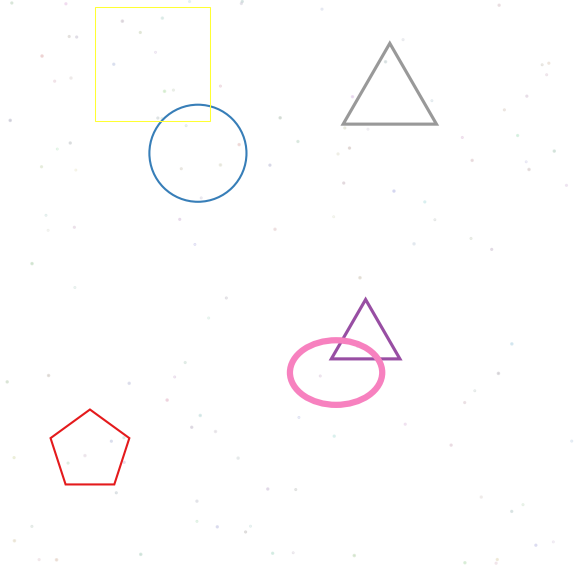[{"shape": "pentagon", "thickness": 1, "radius": 0.36, "center": [0.156, 0.218]}, {"shape": "circle", "thickness": 1, "radius": 0.42, "center": [0.343, 0.734]}, {"shape": "triangle", "thickness": 1.5, "radius": 0.34, "center": [0.633, 0.412]}, {"shape": "square", "thickness": 0.5, "radius": 0.5, "center": [0.264, 0.888]}, {"shape": "oval", "thickness": 3, "radius": 0.4, "center": [0.582, 0.354]}, {"shape": "triangle", "thickness": 1.5, "radius": 0.47, "center": [0.675, 0.831]}]